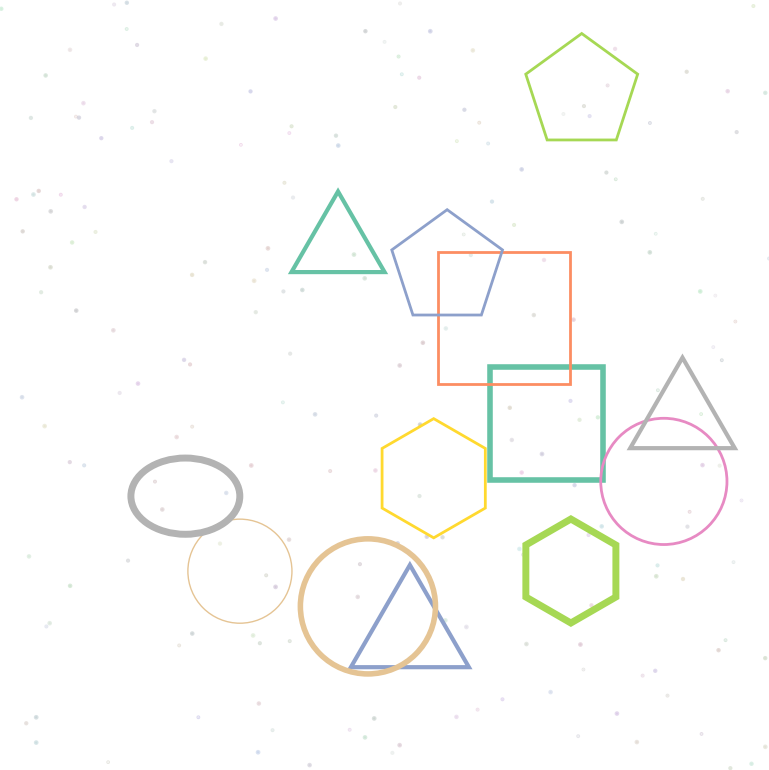[{"shape": "triangle", "thickness": 1.5, "radius": 0.35, "center": [0.439, 0.682]}, {"shape": "square", "thickness": 2, "radius": 0.37, "center": [0.71, 0.45]}, {"shape": "square", "thickness": 1, "radius": 0.43, "center": [0.654, 0.587]}, {"shape": "pentagon", "thickness": 1, "radius": 0.38, "center": [0.581, 0.652]}, {"shape": "triangle", "thickness": 1.5, "radius": 0.44, "center": [0.532, 0.178]}, {"shape": "circle", "thickness": 1, "radius": 0.41, "center": [0.862, 0.375]}, {"shape": "pentagon", "thickness": 1, "radius": 0.38, "center": [0.755, 0.88]}, {"shape": "hexagon", "thickness": 2.5, "radius": 0.34, "center": [0.741, 0.258]}, {"shape": "hexagon", "thickness": 1, "radius": 0.39, "center": [0.563, 0.379]}, {"shape": "circle", "thickness": 2, "radius": 0.44, "center": [0.478, 0.212]}, {"shape": "circle", "thickness": 0.5, "radius": 0.34, "center": [0.312, 0.258]}, {"shape": "oval", "thickness": 2.5, "radius": 0.35, "center": [0.241, 0.356]}, {"shape": "triangle", "thickness": 1.5, "radius": 0.39, "center": [0.886, 0.457]}]